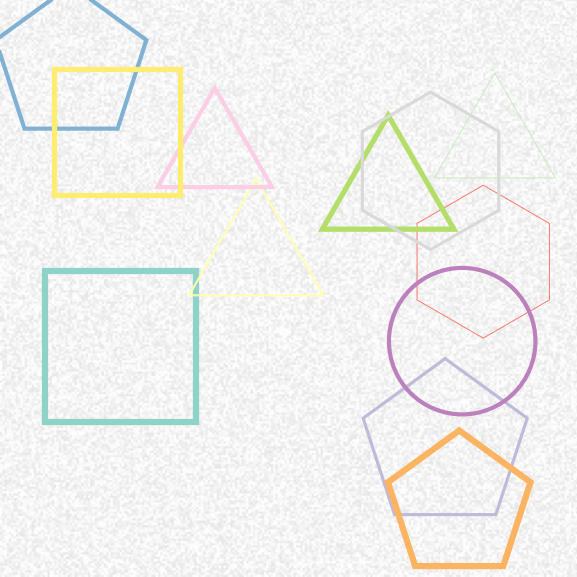[{"shape": "square", "thickness": 3, "radius": 0.65, "center": [0.209, 0.4]}, {"shape": "triangle", "thickness": 1, "radius": 0.67, "center": [0.444, 0.555]}, {"shape": "pentagon", "thickness": 1.5, "radius": 0.75, "center": [0.771, 0.229]}, {"shape": "hexagon", "thickness": 0.5, "radius": 0.66, "center": [0.837, 0.546]}, {"shape": "pentagon", "thickness": 2, "radius": 0.69, "center": [0.123, 0.887]}, {"shape": "pentagon", "thickness": 3, "radius": 0.65, "center": [0.795, 0.124]}, {"shape": "triangle", "thickness": 2.5, "radius": 0.66, "center": [0.672, 0.668]}, {"shape": "triangle", "thickness": 2, "radius": 0.57, "center": [0.372, 0.732]}, {"shape": "hexagon", "thickness": 1.5, "radius": 0.68, "center": [0.746, 0.703]}, {"shape": "circle", "thickness": 2, "radius": 0.63, "center": [0.8, 0.408]}, {"shape": "triangle", "thickness": 0.5, "radius": 0.6, "center": [0.857, 0.752]}, {"shape": "square", "thickness": 2.5, "radius": 0.54, "center": [0.203, 0.771]}]